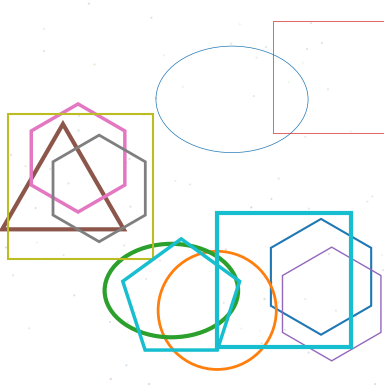[{"shape": "oval", "thickness": 0.5, "radius": 0.99, "center": [0.603, 0.742]}, {"shape": "hexagon", "thickness": 1.5, "radius": 0.75, "center": [0.834, 0.281]}, {"shape": "circle", "thickness": 2, "radius": 0.77, "center": [0.564, 0.194]}, {"shape": "oval", "thickness": 3, "radius": 0.87, "center": [0.445, 0.245]}, {"shape": "square", "thickness": 0.5, "radius": 0.73, "center": [0.855, 0.799]}, {"shape": "hexagon", "thickness": 1, "radius": 0.74, "center": [0.862, 0.21]}, {"shape": "triangle", "thickness": 3, "radius": 0.91, "center": [0.163, 0.496]}, {"shape": "hexagon", "thickness": 2.5, "radius": 0.7, "center": [0.203, 0.59]}, {"shape": "hexagon", "thickness": 2, "radius": 0.69, "center": [0.258, 0.511]}, {"shape": "square", "thickness": 1.5, "radius": 0.95, "center": [0.209, 0.515]}, {"shape": "square", "thickness": 3, "radius": 0.87, "center": [0.738, 0.272]}, {"shape": "pentagon", "thickness": 2.5, "radius": 0.8, "center": [0.471, 0.22]}]